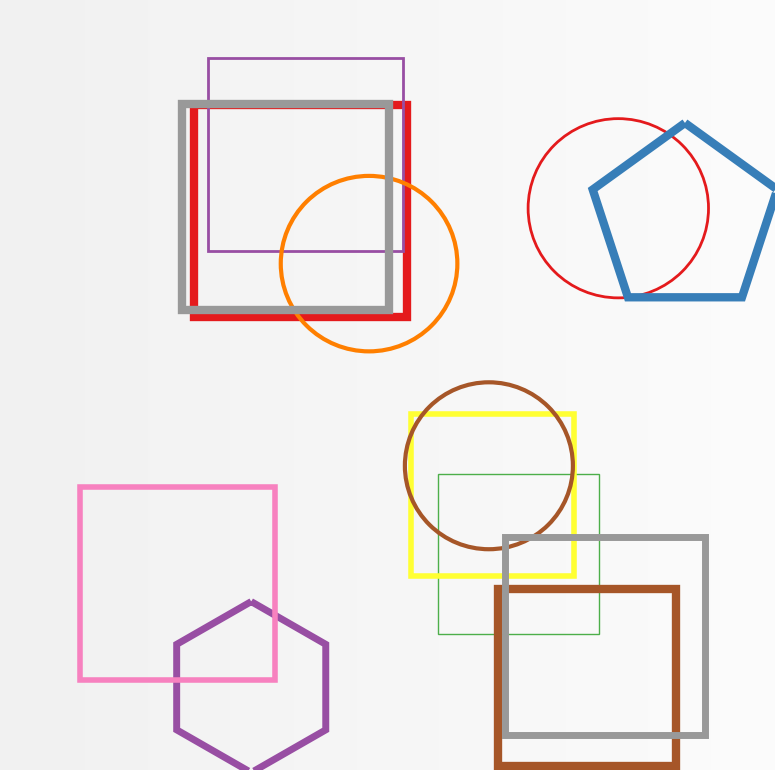[{"shape": "circle", "thickness": 1, "radius": 0.58, "center": [0.798, 0.73]}, {"shape": "square", "thickness": 3, "radius": 0.69, "center": [0.388, 0.726]}, {"shape": "pentagon", "thickness": 3, "radius": 0.63, "center": [0.884, 0.715]}, {"shape": "square", "thickness": 0.5, "radius": 0.52, "center": [0.669, 0.28]}, {"shape": "hexagon", "thickness": 2.5, "radius": 0.56, "center": [0.324, 0.108]}, {"shape": "square", "thickness": 1, "radius": 0.63, "center": [0.394, 0.8]}, {"shape": "circle", "thickness": 1.5, "radius": 0.57, "center": [0.476, 0.658]}, {"shape": "square", "thickness": 2, "radius": 0.53, "center": [0.635, 0.357]}, {"shape": "circle", "thickness": 1.5, "radius": 0.54, "center": [0.631, 0.395]}, {"shape": "square", "thickness": 3, "radius": 0.57, "center": [0.758, 0.12]}, {"shape": "square", "thickness": 2, "radius": 0.63, "center": [0.229, 0.242]}, {"shape": "square", "thickness": 3, "radius": 0.67, "center": [0.368, 0.731]}, {"shape": "square", "thickness": 2.5, "radius": 0.64, "center": [0.78, 0.174]}]